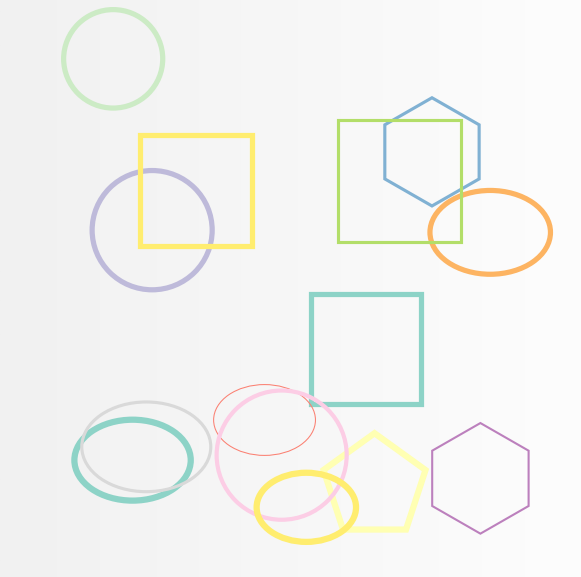[{"shape": "oval", "thickness": 3, "radius": 0.5, "center": [0.228, 0.202]}, {"shape": "square", "thickness": 2.5, "radius": 0.47, "center": [0.629, 0.395]}, {"shape": "pentagon", "thickness": 3, "radius": 0.46, "center": [0.644, 0.157]}, {"shape": "circle", "thickness": 2.5, "radius": 0.52, "center": [0.262, 0.601]}, {"shape": "oval", "thickness": 0.5, "radius": 0.44, "center": [0.455, 0.272]}, {"shape": "hexagon", "thickness": 1.5, "radius": 0.47, "center": [0.743, 0.736]}, {"shape": "oval", "thickness": 2.5, "radius": 0.52, "center": [0.843, 0.597]}, {"shape": "square", "thickness": 1.5, "radius": 0.53, "center": [0.688, 0.686]}, {"shape": "circle", "thickness": 2, "radius": 0.56, "center": [0.485, 0.211]}, {"shape": "oval", "thickness": 1.5, "radius": 0.55, "center": [0.252, 0.225]}, {"shape": "hexagon", "thickness": 1, "radius": 0.48, "center": [0.826, 0.171]}, {"shape": "circle", "thickness": 2.5, "radius": 0.43, "center": [0.195, 0.897]}, {"shape": "square", "thickness": 2.5, "radius": 0.48, "center": [0.337, 0.669]}, {"shape": "oval", "thickness": 3, "radius": 0.43, "center": [0.527, 0.121]}]